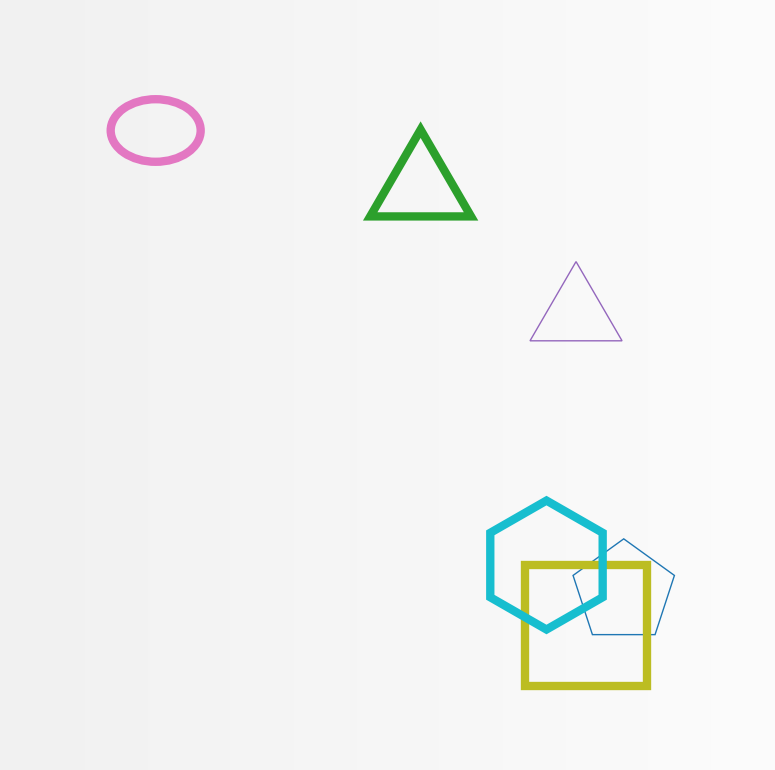[{"shape": "pentagon", "thickness": 0.5, "radius": 0.34, "center": [0.805, 0.231]}, {"shape": "triangle", "thickness": 3, "radius": 0.38, "center": [0.543, 0.756]}, {"shape": "triangle", "thickness": 0.5, "radius": 0.34, "center": [0.743, 0.592]}, {"shape": "oval", "thickness": 3, "radius": 0.29, "center": [0.201, 0.831]}, {"shape": "square", "thickness": 3, "radius": 0.39, "center": [0.756, 0.188]}, {"shape": "hexagon", "thickness": 3, "radius": 0.42, "center": [0.705, 0.266]}]